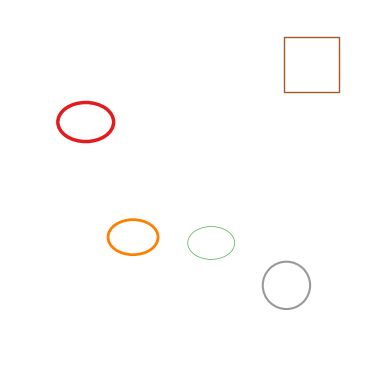[{"shape": "oval", "thickness": 2.5, "radius": 0.36, "center": [0.223, 0.683]}, {"shape": "oval", "thickness": 0.5, "radius": 0.3, "center": [0.549, 0.369]}, {"shape": "oval", "thickness": 2, "radius": 0.32, "center": [0.346, 0.384]}, {"shape": "square", "thickness": 1, "radius": 0.36, "center": [0.809, 0.832]}, {"shape": "circle", "thickness": 1.5, "radius": 0.31, "center": [0.744, 0.259]}]